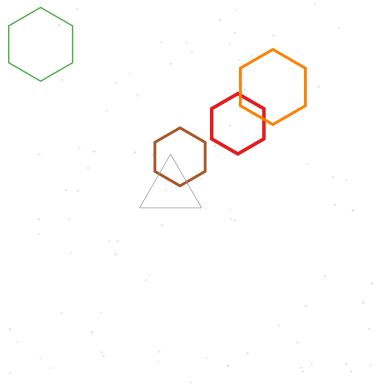[{"shape": "hexagon", "thickness": 2.5, "radius": 0.39, "center": [0.618, 0.678]}, {"shape": "hexagon", "thickness": 1, "radius": 0.48, "center": [0.106, 0.885]}, {"shape": "hexagon", "thickness": 2, "radius": 0.49, "center": [0.709, 0.774]}, {"shape": "hexagon", "thickness": 2, "radius": 0.38, "center": [0.468, 0.593]}, {"shape": "triangle", "thickness": 0.5, "radius": 0.47, "center": [0.443, 0.507]}]